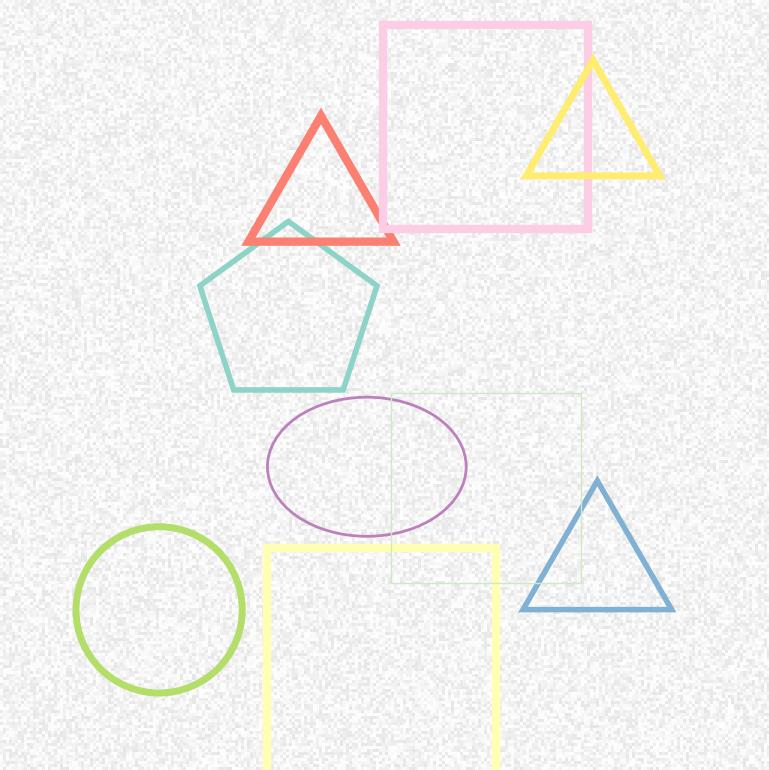[{"shape": "pentagon", "thickness": 2, "radius": 0.6, "center": [0.375, 0.591]}, {"shape": "square", "thickness": 3, "radius": 0.74, "center": [0.495, 0.139]}, {"shape": "triangle", "thickness": 3, "radius": 0.54, "center": [0.417, 0.741]}, {"shape": "triangle", "thickness": 2, "radius": 0.56, "center": [0.776, 0.264]}, {"shape": "circle", "thickness": 2.5, "radius": 0.54, "center": [0.207, 0.208]}, {"shape": "square", "thickness": 3, "radius": 0.66, "center": [0.631, 0.835]}, {"shape": "oval", "thickness": 1, "radius": 0.65, "center": [0.476, 0.394]}, {"shape": "square", "thickness": 0.5, "radius": 0.62, "center": [0.631, 0.367]}, {"shape": "triangle", "thickness": 2.5, "radius": 0.5, "center": [0.77, 0.822]}]